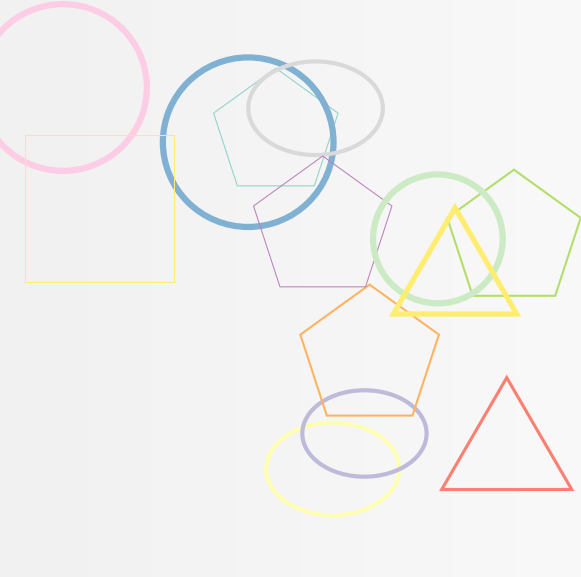[{"shape": "pentagon", "thickness": 0.5, "radius": 0.56, "center": [0.475, 0.768]}, {"shape": "oval", "thickness": 2, "radius": 0.57, "center": [0.572, 0.187]}, {"shape": "oval", "thickness": 2, "radius": 0.53, "center": [0.627, 0.249]}, {"shape": "triangle", "thickness": 1.5, "radius": 0.65, "center": [0.872, 0.216]}, {"shape": "circle", "thickness": 3, "radius": 0.73, "center": [0.427, 0.753]}, {"shape": "pentagon", "thickness": 1, "radius": 0.63, "center": [0.636, 0.381]}, {"shape": "pentagon", "thickness": 1, "radius": 0.6, "center": [0.884, 0.585]}, {"shape": "circle", "thickness": 3, "radius": 0.72, "center": [0.108, 0.848]}, {"shape": "oval", "thickness": 2, "radius": 0.58, "center": [0.543, 0.812]}, {"shape": "pentagon", "thickness": 0.5, "radius": 0.63, "center": [0.555, 0.604]}, {"shape": "circle", "thickness": 3, "radius": 0.56, "center": [0.753, 0.585]}, {"shape": "triangle", "thickness": 2.5, "radius": 0.61, "center": [0.783, 0.517]}, {"shape": "square", "thickness": 0.5, "radius": 0.64, "center": [0.171, 0.638]}]